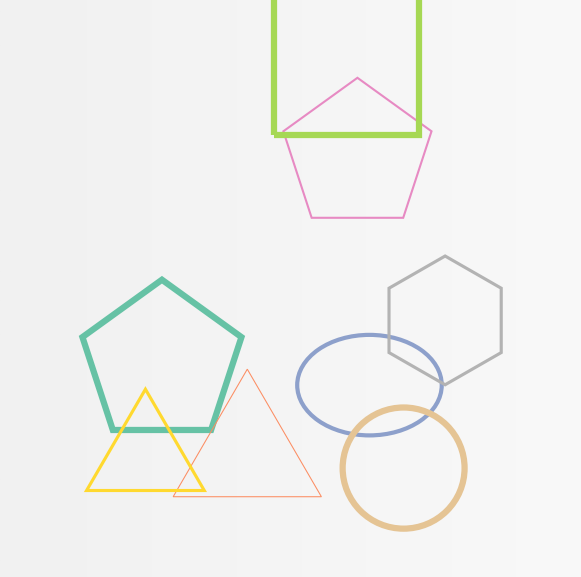[{"shape": "pentagon", "thickness": 3, "radius": 0.72, "center": [0.279, 0.371]}, {"shape": "triangle", "thickness": 0.5, "radius": 0.74, "center": [0.425, 0.213]}, {"shape": "oval", "thickness": 2, "radius": 0.62, "center": [0.636, 0.332]}, {"shape": "pentagon", "thickness": 1, "radius": 0.67, "center": [0.615, 0.73]}, {"shape": "square", "thickness": 3, "radius": 0.63, "center": [0.596, 0.89]}, {"shape": "triangle", "thickness": 1.5, "radius": 0.58, "center": [0.25, 0.208]}, {"shape": "circle", "thickness": 3, "radius": 0.52, "center": [0.694, 0.189]}, {"shape": "hexagon", "thickness": 1.5, "radius": 0.56, "center": [0.766, 0.444]}]